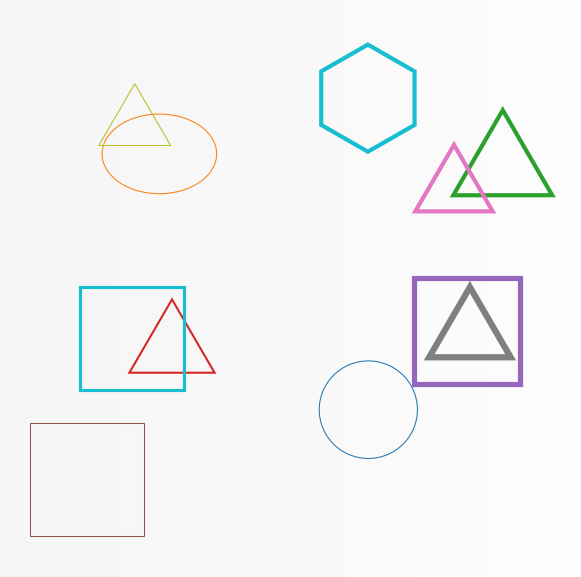[{"shape": "circle", "thickness": 0.5, "radius": 0.42, "center": [0.634, 0.29]}, {"shape": "oval", "thickness": 0.5, "radius": 0.49, "center": [0.274, 0.733]}, {"shape": "triangle", "thickness": 2, "radius": 0.49, "center": [0.865, 0.71]}, {"shape": "triangle", "thickness": 1, "radius": 0.42, "center": [0.296, 0.396]}, {"shape": "square", "thickness": 2.5, "radius": 0.46, "center": [0.803, 0.426]}, {"shape": "square", "thickness": 0.5, "radius": 0.49, "center": [0.149, 0.169]}, {"shape": "triangle", "thickness": 2, "radius": 0.38, "center": [0.781, 0.672]}, {"shape": "triangle", "thickness": 3, "radius": 0.4, "center": [0.808, 0.421]}, {"shape": "triangle", "thickness": 0.5, "radius": 0.36, "center": [0.232, 0.783]}, {"shape": "hexagon", "thickness": 2, "radius": 0.46, "center": [0.633, 0.829]}, {"shape": "square", "thickness": 1.5, "radius": 0.45, "center": [0.227, 0.414]}]